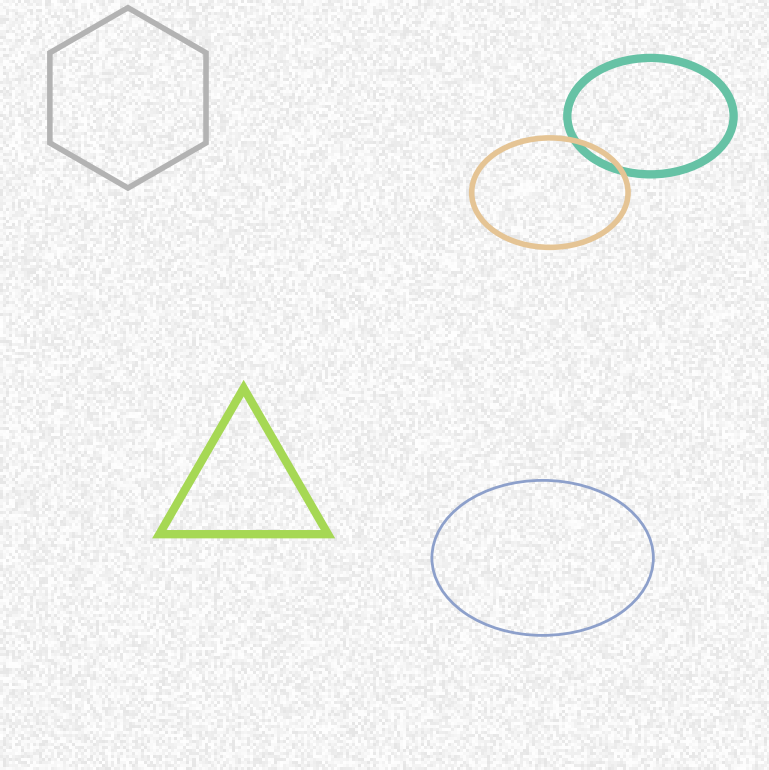[{"shape": "oval", "thickness": 3, "radius": 0.54, "center": [0.845, 0.849]}, {"shape": "oval", "thickness": 1, "radius": 0.72, "center": [0.705, 0.275]}, {"shape": "triangle", "thickness": 3, "radius": 0.63, "center": [0.316, 0.369]}, {"shape": "oval", "thickness": 2, "radius": 0.51, "center": [0.714, 0.75]}, {"shape": "hexagon", "thickness": 2, "radius": 0.59, "center": [0.166, 0.873]}]